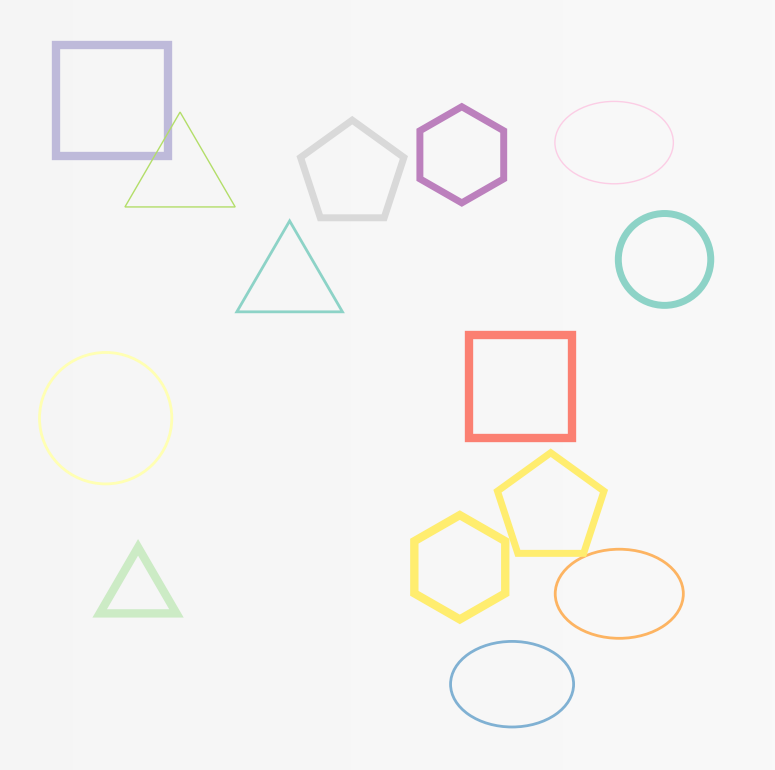[{"shape": "circle", "thickness": 2.5, "radius": 0.3, "center": [0.857, 0.663]}, {"shape": "triangle", "thickness": 1, "radius": 0.39, "center": [0.374, 0.634]}, {"shape": "circle", "thickness": 1, "radius": 0.43, "center": [0.136, 0.457]}, {"shape": "square", "thickness": 3, "radius": 0.36, "center": [0.144, 0.87]}, {"shape": "square", "thickness": 3, "radius": 0.33, "center": [0.672, 0.498]}, {"shape": "oval", "thickness": 1, "radius": 0.4, "center": [0.661, 0.111]}, {"shape": "oval", "thickness": 1, "radius": 0.41, "center": [0.799, 0.229]}, {"shape": "triangle", "thickness": 0.5, "radius": 0.41, "center": [0.232, 0.772]}, {"shape": "oval", "thickness": 0.5, "radius": 0.38, "center": [0.792, 0.815]}, {"shape": "pentagon", "thickness": 2.5, "radius": 0.35, "center": [0.454, 0.774]}, {"shape": "hexagon", "thickness": 2.5, "radius": 0.31, "center": [0.596, 0.799]}, {"shape": "triangle", "thickness": 3, "radius": 0.29, "center": [0.178, 0.232]}, {"shape": "pentagon", "thickness": 2.5, "radius": 0.36, "center": [0.711, 0.34]}, {"shape": "hexagon", "thickness": 3, "radius": 0.34, "center": [0.593, 0.263]}]